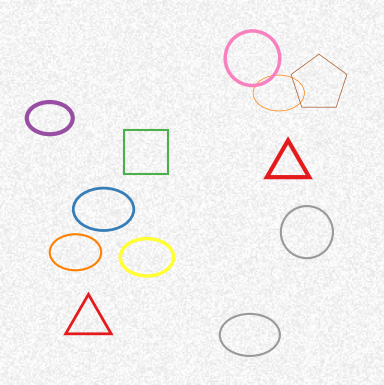[{"shape": "triangle", "thickness": 3, "radius": 0.32, "center": [0.748, 0.572]}, {"shape": "triangle", "thickness": 2, "radius": 0.34, "center": [0.23, 0.167]}, {"shape": "oval", "thickness": 2, "radius": 0.39, "center": [0.269, 0.456]}, {"shape": "square", "thickness": 1.5, "radius": 0.29, "center": [0.379, 0.604]}, {"shape": "oval", "thickness": 3, "radius": 0.3, "center": [0.129, 0.693]}, {"shape": "oval", "thickness": 1.5, "radius": 0.33, "center": [0.196, 0.345]}, {"shape": "oval", "thickness": 0.5, "radius": 0.33, "center": [0.724, 0.758]}, {"shape": "oval", "thickness": 2.5, "radius": 0.35, "center": [0.382, 0.332]}, {"shape": "pentagon", "thickness": 0.5, "radius": 0.38, "center": [0.829, 0.783]}, {"shape": "circle", "thickness": 2.5, "radius": 0.35, "center": [0.656, 0.849]}, {"shape": "circle", "thickness": 1.5, "radius": 0.34, "center": [0.797, 0.397]}, {"shape": "oval", "thickness": 1.5, "radius": 0.39, "center": [0.649, 0.13]}]